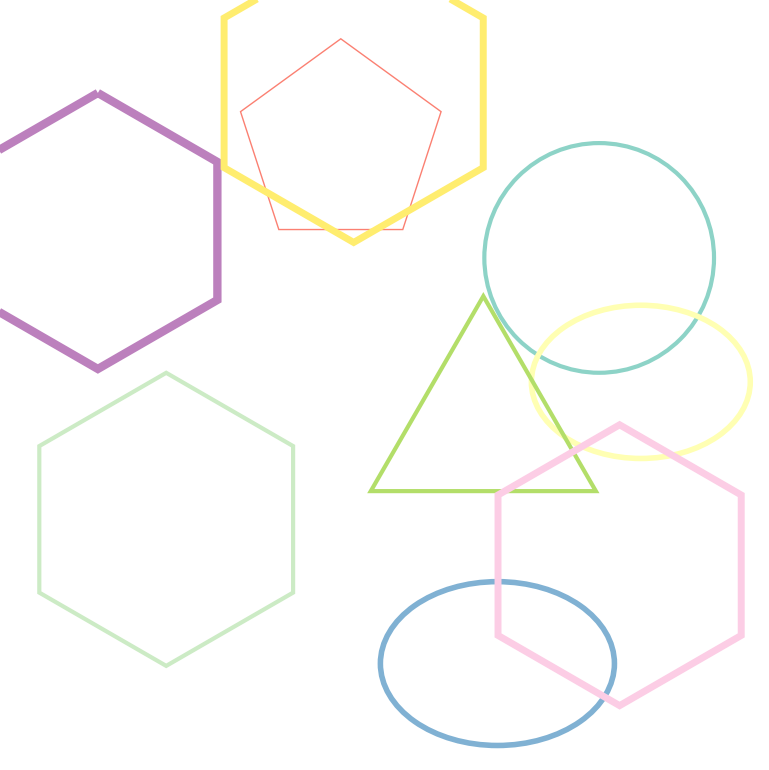[{"shape": "circle", "thickness": 1.5, "radius": 0.75, "center": [0.778, 0.665]}, {"shape": "oval", "thickness": 2, "radius": 0.71, "center": [0.832, 0.504]}, {"shape": "pentagon", "thickness": 0.5, "radius": 0.68, "center": [0.443, 0.813]}, {"shape": "oval", "thickness": 2, "radius": 0.76, "center": [0.646, 0.138]}, {"shape": "triangle", "thickness": 1.5, "radius": 0.84, "center": [0.628, 0.447]}, {"shape": "hexagon", "thickness": 2.5, "radius": 0.91, "center": [0.805, 0.266]}, {"shape": "hexagon", "thickness": 3, "radius": 0.9, "center": [0.127, 0.7]}, {"shape": "hexagon", "thickness": 1.5, "radius": 0.95, "center": [0.216, 0.326]}, {"shape": "hexagon", "thickness": 2.5, "radius": 0.97, "center": [0.459, 0.879]}]